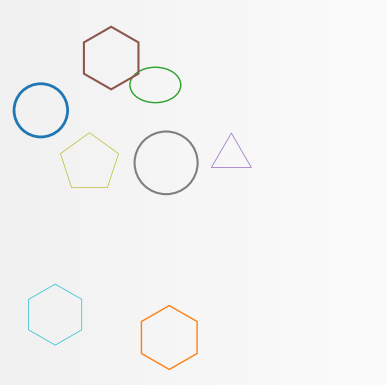[{"shape": "circle", "thickness": 2, "radius": 0.35, "center": [0.105, 0.713]}, {"shape": "hexagon", "thickness": 1, "radius": 0.41, "center": [0.437, 0.123]}, {"shape": "oval", "thickness": 1, "radius": 0.33, "center": [0.401, 0.779]}, {"shape": "triangle", "thickness": 0.5, "radius": 0.3, "center": [0.597, 0.595]}, {"shape": "hexagon", "thickness": 1.5, "radius": 0.41, "center": [0.287, 0.849]}, {"shape": "circle", "thickness": 1.5, "radius": 0.41, "center": [0.429, 0.577]}, {"shape": "pentagon", "thickness": 0.5, "radius": 0.39, "center": [0.231, 0.577]}, {"shape": "hexagon", "thickness": 0.5, "radius": 0.4, "center": [0.142, 0.183]}]